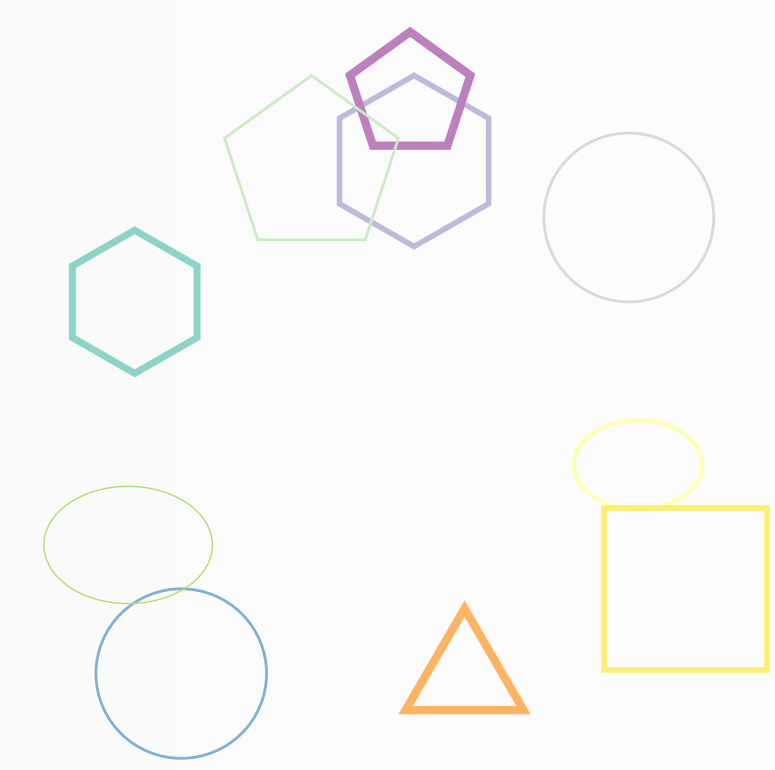[{"shape": "hexagon", "thickness": 2.5, "radius": 0.46, "center": [0.174, 0.608]}, {"shape": "oval", "thickness": 1.5, "radius": 0.41, "center": [0.823, 0.396]}, {"shape": "hexagon", "thickness": 2, "radius": 0.56, "center": [0.534, 0.791]}, {"shape": "circle", "thickness": 1, "radius": 0.55, "center": [0.234, 0.125]}, {"shape": "triangle", "thickness": 3, "radius": 0.44, "center": [0.599, 0.122]}, {"shape": "oval", "thickness": 0.5, "radius": 0.54, "center": [0.165, 0.292]}, {"shape": "circle", "thickness": 1, "radius": 0.55, "center": [0.811, 0.718]}, {"shape": "pentagon", "thickness": 3, "radius": 0.41, "center": [0.529, 0.877]}, {"shape": "pentagon", "thickness": 1, "radius": 0.59, "center": [0.402, 0.784]}, {"shape": "square", "thickness": 2, "radius": 0.53, "center": [0.884, 0.235]}]